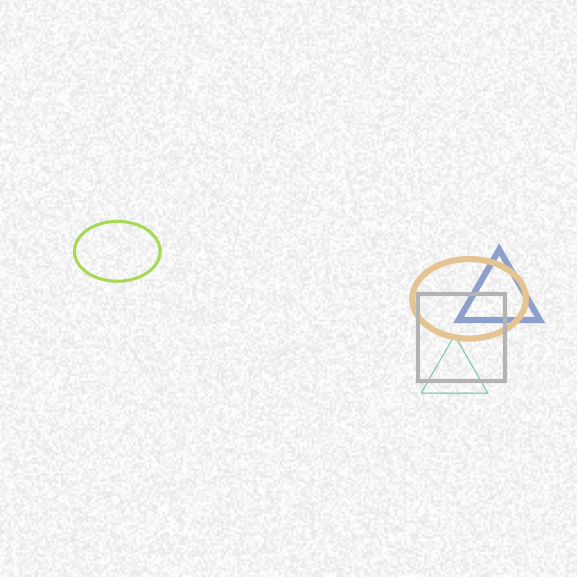[{"shape": "triangle", "thickness": 0.5, "radius": 0.33, "center": [0.787, 0.352]}, {"shape": "triangle", "thickness": 3, "radius": 0.41, "center": [0.864, 0.486]}, {"shape": "oval", "thickness": 1.5, "radius": 0.37, "center": [0.203, 0.564]}, {"shape": "oval", "thickness": 3, "radius": 0.49, "center": [0.812, 0.482]}, {"shape": "square", "thickness": 2, "radius": 0.38, "center": [0.799, 0.415]}]